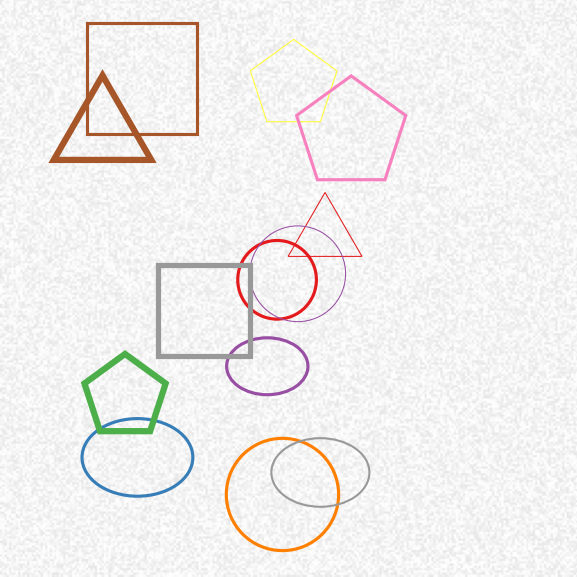[{"shape": "circle", "thickness": 1.5, "radius": 0.34, "center": [0.48, 0.515]}, {"shape": "triangle", "thickness": 0.5, "radius": 0.37, "center": [0.563, 0.592]}, {"shape": "oval", "thickness": 1.5, "radius": 0.48, "center": [0.238, 0.207]}, {"shape": "pentagon", "thickness": 3, "radius": 0.37, "center": [0.217, 0.312]}, {"shape": "oval", "thickness": 1.5, "radius": 0.35, "center": [0.463, 0.365]}, {"shape": "circle", "thickness": 0.5, "radius": 0.41, "center": [0.516, 0.525]}, {"shape": "circle", "thickness": 1.5, "radius": 0.49, "center": [0.489, 0.143]}, {"shape": "pentagon", "thickness": 0.5, "radius": 0.39, "center": [0.508, 0.852]}, {"shape": "square", "thickness": 1.5, "radius": 0.48, "center": [0.246, 0.863]}, {"shape": "triangle", "thickness": 3, "radius": 0.49, "center": [0.177, 0.771]}, {"shape": "pentagon", "thickness": 1.5, "radius": 0.5, "center": [0.608, 0.768]}, {"shape": "oval", "thickness": 1, "radius": 0.42, "center": [0.555, 0.181]}, {"shape": "square", "thickness": 2.5, "radius": 0.4, "center": [0.353, 0.462]}]